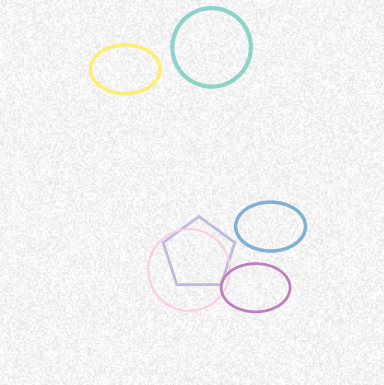[{"shape": "circle", "thickness": 3, "radius": 0.51, "center": [0.55, 0.877]}, {"shape": "pentagon", "thickness": 2, "radius": 0.49, "center": [0.517, 0.34]}, {"shape": "oval", "thickness": 2.5, "radius": 0.45, "center": [0.703, 0.412]}, {"shape": "circle", "thickness": 1.5, "radius": 0.53, "center": [0.491, 0.299]}, {"shape": "oval", "thickness": 2, "radius": 0.45, "center": [0.664, 0.253]}, {"shape": "oval", "thickness": 2.5, "radius": 0.45, "center": [0.325, 0.82]}]